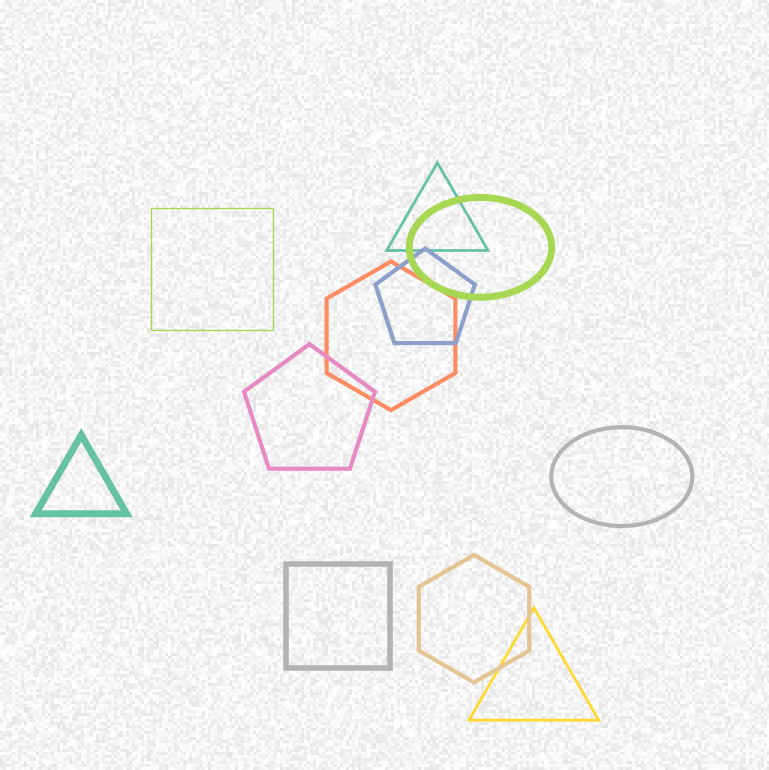[{"shape": "triangle", "thickness": 2.5, "radius": 0.34, "center": [0.105, 0.367]}, {"shape": "triangle", "thickness": 1, "radius": 0.38, "center": [0.568, 0.713]}, {"shape": "hexagon", "thickness": 1.5, "radius": 0.48, "center": [0.508, 0.564]}, {"shape": "pentagon", "thickness": 1.5, "radius": 0.34, "center": [0.552, 0.609]}, {"shape": "pentagon", "thickness": 1.5, "radius": 0.45, "center": [0.402, 0.464]}, {"shape": "square", "thickness": 0.5, "radius": 0.4, "center": [0.275, 0.65]}, {"shape": "oval", "thickness": 2.5, "radius": 0.46, "center": [0.624, 0.679]}, {"shape": "triangle", "thickness": 1, "radius": 0.49, "center": [0.693, 0.113]}, {"shape": "hexagon", "thickness": 1.5, "radius": 0.41, "center": [0.616, 0.196]}, {"shape": "square", "thickness": 2, "radius": 0.34, "center": [0.439, 0.2]}, {"shape": "oval", "thickness": 1.5, "radius": 0.46, "center": [0.808, 0.381]}]